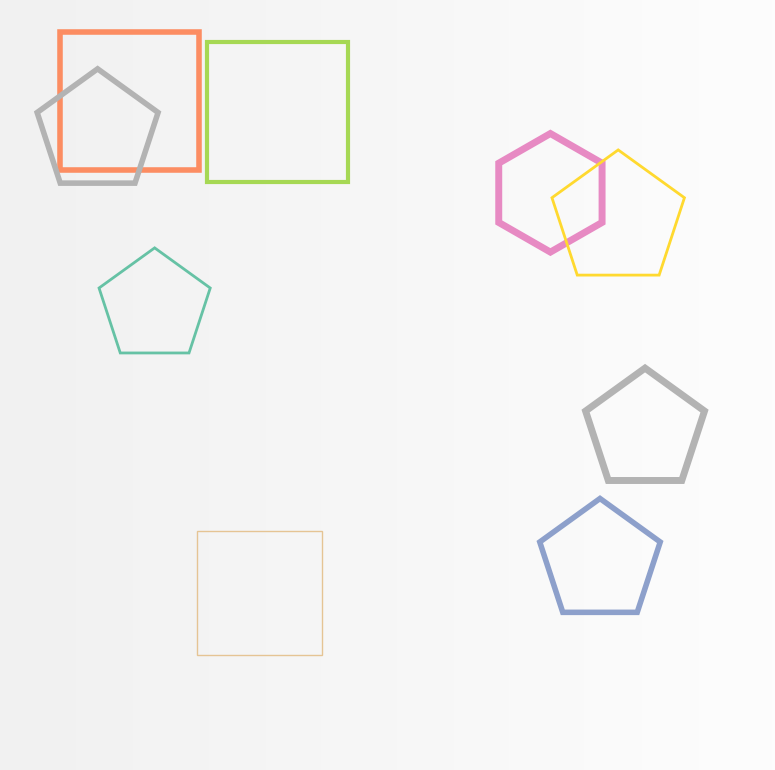[{"shape": "pentagon", "thickness": 1, "radius": 0.38, "center": [0.2, 0.603]}, {"shape": "square", "thickness": 2, "radius": 0.45, "center": [0.167, 0.869]}, {"shape": "pentagon", "thickness": 2, "radius": 0.41, "center": [0.774, 0.271]}, {"shape": "hexagon", "thickness": 2.5, "radius": 0.38, "center": [0.71, 0.75]}, {"shape": "square", "thickness": 1.5, "radius": 0.45, "center": [0.358, 0.854]}, {"shape": "pentagon", "thickness": 1, "radius": 0.45, "center": [0.798, 0.715]}, {"shape": "square", "thickness": 0.5, "radius": 0.41, "center": [0.335, 0.23]}, {"shape": "pentagon", "thickness": 2, "radius": 0.41, "center": [0.126, 0.829]}, {"shape": "pentagon", "thickness": 2.5, "radius": 0.4, "center": [0.832, 0.441]}]